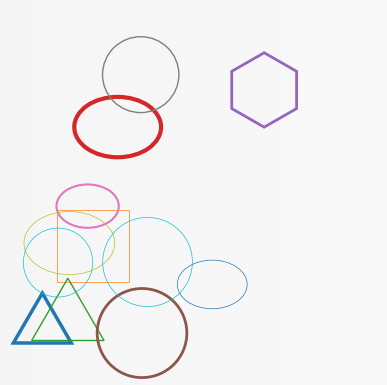[{"shape": "triangle", "thickness": 2.5, "radius": 0.43, "center": [0.109, 0.152]}, {"shape": "oval", "thickness": 0.5, "radius": 0.45, "center": [0.548, 0.261]}, {"shape": "square", "thickness": 0.5, "radius": 0.46, "center": [0.239, 0.361]}, {"shape": "triangle", "thickness": 1, "radius": 0.54, "center": [0.175, 0.17]}, {"shape": "oval", "thickness": 3, "radius": 0.56, "center": [0.304, 0.67]}, {"shape": "hexagon", "thickness": 2, "radius": 0.48, "center": [0.682, 0.766]}, {"shape": "circle", "thickness": 2, "radius": 0.58, "center": [0.366, 0.135]}, {"shape": "oval", "thickness": 1.5, "radius": 0.4, "center": [0.226, 0.465]}, {"shape": "circle", "thickness": 1, "radius": 0.49, "center": [0.363, 0.806]}, {"shape": "oval", "thickness": 0.5, "radius": 0.59, "center": [0.179, 0.369]}, {"shape": "circle", "thickness": 0.5, "radius": 0.58, "center": [0.381, 0.32]}, {"shape": "circle", "thickness": 0.5, "radius": 0.45, "center": [0.15, 0.318]}]